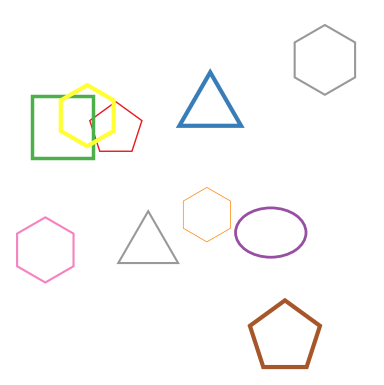[{"shape": "pentagon", "thickness": 1, "radius": 0.36, "center": [0.301, 0.665]}, {"shape": "triangle", "thickness": 3, "radius": 0.46, "center": [0.546, 0.72]}, {"shape": "square", "thickness": 2.5, "radius": 0.4, "center": [0.162, 0.67]}, {"shape": "oval", "thickness": 2, "radius": 0.46, "center": [0.703, 0.396]}, {"shape": "hexagon", "thickness": 0.5, "radius": 0.35, "center": [0.537, 0.442]}, {"shape": "hexagon", "thickness": 3, "radius": 0.4, "center": [0.227, 0.7]}, {"shape": "pentagon", "thickness": 3, "radius": 0.48, "center": [0.74, 0.124]}, {"shape": "hexagon", "thickness": 1.5, "radius": 0.42, "center": [0.118, 0.351]}, {"shape": "triangle", "thickness": 1.5, "radius": 0.45, "center": [0.385, 0.362]}, {"shape": "hexagon", "thickness": 1.5, "radius": 0.45, "center": [0.844, 0.844]}]